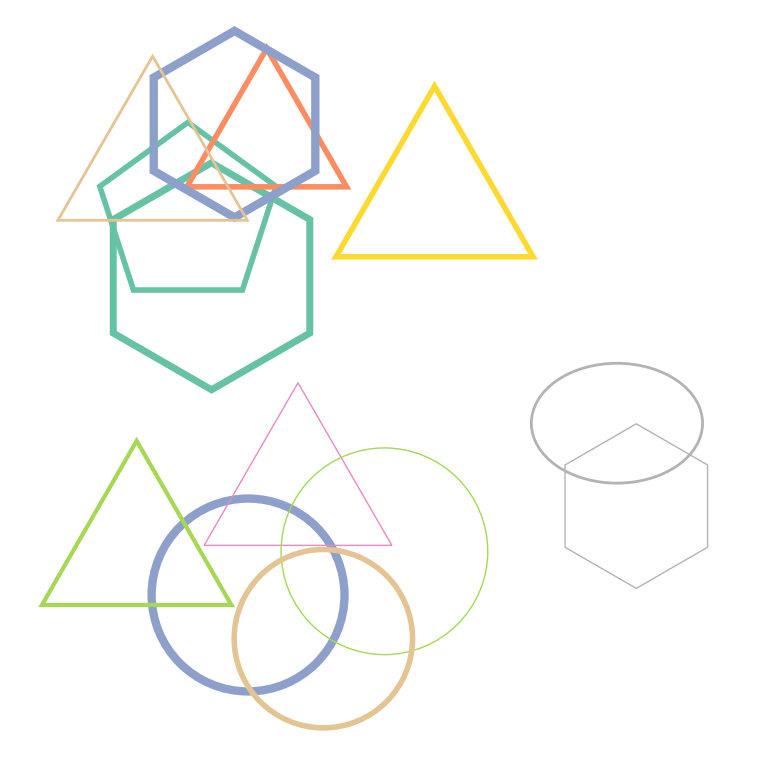[{"shape": "hexagon", "thickness": 2.5, "radius": 0.74, "center": [0.275, 0.641]}, {"shape": "pentagon", "thickness": 2, "radius": 0.6, "center": [0.244, 0.721]}, {"shape": "triangle", "thickness": 2, "radius": 0.6, "center": [0.346, 0.817]}, {"shape": "circle", "thickness": 3, "radius": 0.63, "center": [0.322, 0.227]}, {"shape": "hexagon", "thickness": 3, "radius": 0.61, "center": [0.305, 0.839]}, {"shape": "triangle", "thickness": 0.5, "radius": 0.7, "center": [0.387, 0.362]}, {"shape": "triangle", "thickness": 1.5, "radius": 0.71, "center": [0.177, 0.285]}, {"shape": "circle", "thickness": 0.5, "radius": 0.67, "center": [0.499, 0.284]}, {"shape": "triangle", "thickness": 2, "radius": 0.74, "center": [0.564, 0.74]}, {"shape": "triangle", "thickness": 1, "radius": 0.71, "center": [0.198, 0.785]}, {"shape": "circle", "thickness": 2, "radius": 0.58, "center": [0.42, 0.171]}, {"shape": "oval", "thickness": 1, "radius": 0.56, "center": [0.801, 0.45]}, {"shape": "hexagon", "thickness": 0.5, "radius": 0.53, "center": [0.826, 0.343]}]